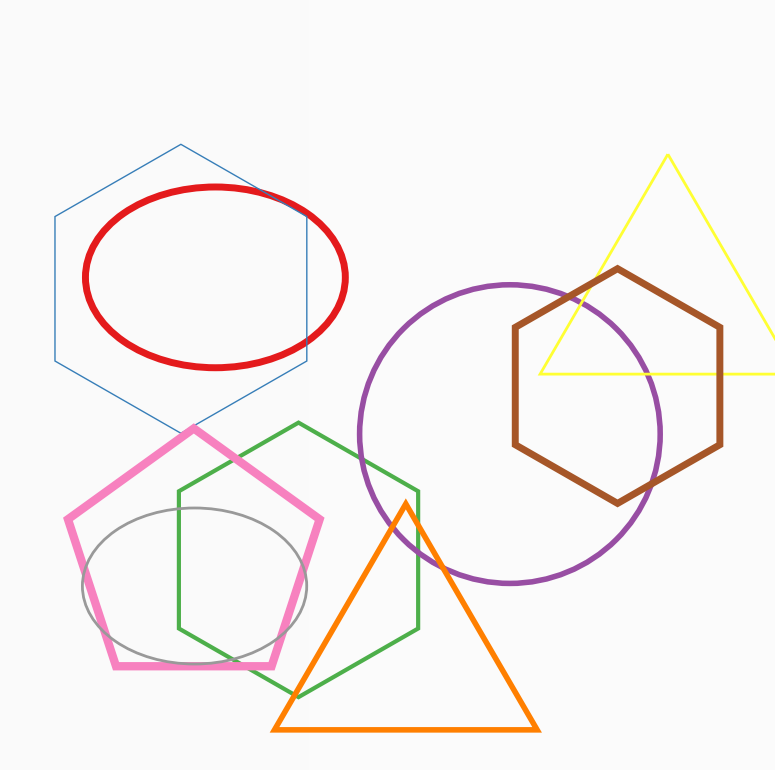[{"shape": "oval", "thickness": 2.5, "radius": 0.84, "center": [0.278, 0.64]}, {"shape": "hexagon", "thickness": 0.5, "radius": 0.94, "center": [0.233, 0.625]}, {"shape": "hexagon", "thickness": 1.5, "radius": 0.89, "center": [0.385, 0.273]}, {"shape": "circle", "thickness": 2, "radius": 0.97, "center": [0.658, 0.436]}, {"shape": "triangle", "thickness": 2, "radius": 0.98, "center": [0.524, 0.15]}, {"shape": "triangle", "thickness": 1, "radius": 0.95, "center": [0.862, 0.609]}, {"shape": "hexagon", "thickness": 2.5, "radius": 0.76, "center": [0.797, 0.499]}, {"shape": "pentagon", "thickness": 3, "radius": 0.85, "center": [0.25, 0.273]}, {"shape": "oval", "thickness": 1, "radius": 0.72, "center": [0.251, 0.239]}]